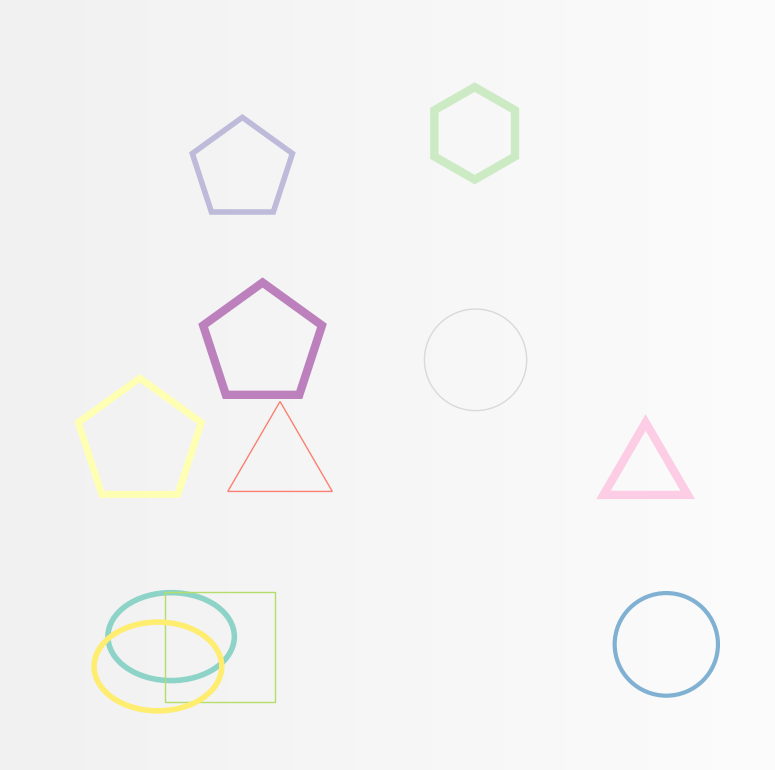[{"shape": "oval", "thickness": 2, "radius": 0.41, "center": [0.221, 0.173]}, {"shape": "pentagon", "thickness": 2.5, "radius": 0.42, "center": [0.18, 0.425]}, {"shape": "pentagon", "thickness": 2, "radius": 0.34, "center": [0.313, 0.78]}, {"shape": "triangle", "thickness": 0.5, "radius": 0.39, "center": [0.361, 0.401]}, {"shape": "circle", "thickness": 1.5, "radius": 0.33, "center": [0.86, 0.163]}, {"shape": "square", "thickness": 0.5, "radius": 0.36, "center": [0.284, 0.16]}, {"shape": "triangle", "thickness": 3, "radius": 0.31, "center": [0.833, 0.389]}, {"shape": "circle", "thickness": 0.5, "radius": 0.33, "center": [0.614, 0.533]}, {"shape": "pentagon", "thickness": 3, "radius": 0.4, "center": [0.339, 0.552]}, {"shape": "hexagon", "thickness": 3, "radius": 0.3, "center": [0.613, 0.827]}, {"shape": "oval", "thickness": 2, "radius": 0.41, "center": [0.204, 0.134]}]